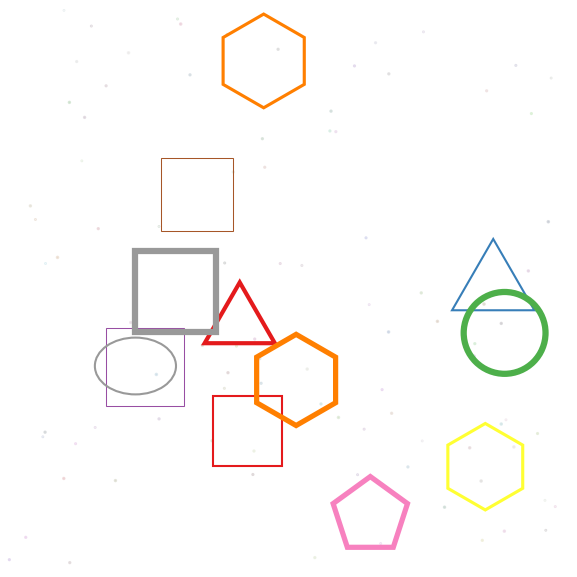[{"shape": "triangle", "thickness": 2, "radius": 0.35, "center": [0.415, 0.44]}, {"shape": "square", "thickness": 1, "radius": 0.3, "center": [0.428, 0.253]}, {"shape": "triangle", "thickness": 1, "radius": 0.41, "center": [0.854, 0.503]}, {"shape": "circle", "thickness": 3, "radius": 0.35, "center": [0.874, 0.423]}, {"shape": "square", "thickness": 0.5, "radius": 0.34, "center": [0.251, 0.364]}, {"shape": "hexagon", "thickness": 2.5, "radius": 0.39, "center": [0.513, 0.341]}, {"shape": "hexagon", "thickness": 1.5, "radius": 0.41, "center": [0.457, 0.894]}, {"shape": "hexagon", "thickness": 1.5, "radius": 0.37, "center": [0.84, 0.191]}, {"shape": "square", "thickness": 0.5, "radius": 0.31, "center": [0.341, 0.663]}, {"shape": "pentagon", "thickness": 2.5, "radius": 0.34, "center": [0.641, 0.106]}, {"shape": "oval", "thickness": 1, "radius": 0.35, "center": [0.235, 0.365]}, {"shape": "square", "thickness": 3, "radius": 0.35, "center": [0.304, 0.495]}]